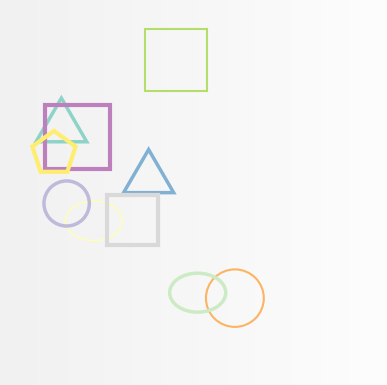[{"shape": "triangle", "thickness": 2.5, "radius": 0.38, "center": [0.158, 0.67]}, {"shape": "oval", "thickness": 1, "radius": 0.37, "center": [0.242, 0.426]}, {"shape": "circle", "thickness": 2.5, "radius": 0.29, "center": [0.172, 0.472]}, {"shape": "triangle", "thickness": 2.5, "radius": 0.37, "center": [0.384, 0.537]}, {"shape": "circle", "thickness": 1.5, "radius": 0.37, "center": [0.606, 0.226]}, {"shape": "square", "thickness": 1.5, "radius": 0.4, "center": [0.455, 0.844]}, {"shape": "square", "thickness": 3, "radius": 0.33, "center": [0.341, 0.428]}, {"shape": "square", "thickness": 3, "radius": 0.42, "center": [0.2, 0.644]}, {"shape": "oval", "thickness": 2.5, "radius": 0.36, "center": [0.51, 0.24]}, {"shape": "pentagon", "thickness": 3, "radius": 0.29, "center": [0.139, 0.601]}]